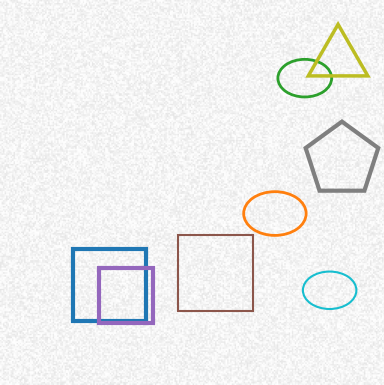[{"shape": "square", "thickness": 3, "radius": 0.47, "center": [0.285, 0.259]}, {"shape": "oval", "thickness": 2, "radius": 0.41, "center": [0.714, 0.445]}, {"shape": "oval", "thickness": 2, "radius": 0.35, "center": [0.792, 0.797]}, {"shape": "square", "thickness": 3, "radius": 0.35, "center": [0.327, 0.233]}, {"shape": "square", "thickness": 1.5, "radius": 0.49, "center": [0.56, 0.291]}, {"shape": "pentagon", "thickness": 3, "radius": 0.5, "center": [0.888, 0.585]}, {"shape": "triangle", "thickness": 2.5, "radius": 0.45, "center": [0.878, 0.847]}, {"shape": "oval", "thickness": 1.5, "radius": 0.35, "center": [0.856, 0.246]}]